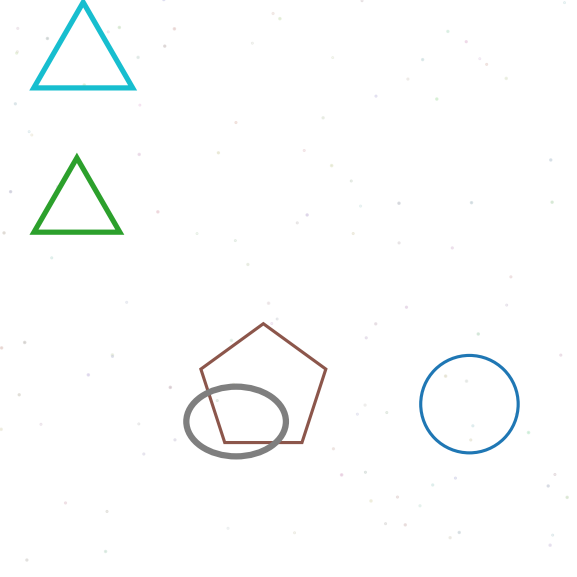[{"shape": "circle", "thickness": 1.5, "radius": 0.42, "center": [0.813, 0.299]}, {"shape": "triangle", "thickness": 2.5, "radius": 0.43, "center": [0.133, 0.64]}, {"shape": "pentagon", "thickness": 1.5, "radius": 0.57, "center": [0.456, 0.325]}, {"shape": "oval", "thickness": 3, "radius": 0.43, "center": [0.409, 0.269]}, {"shape": "triangle", "thickness": 2.5, "radius": 0.49, "center": [0.144, 0.896]}]